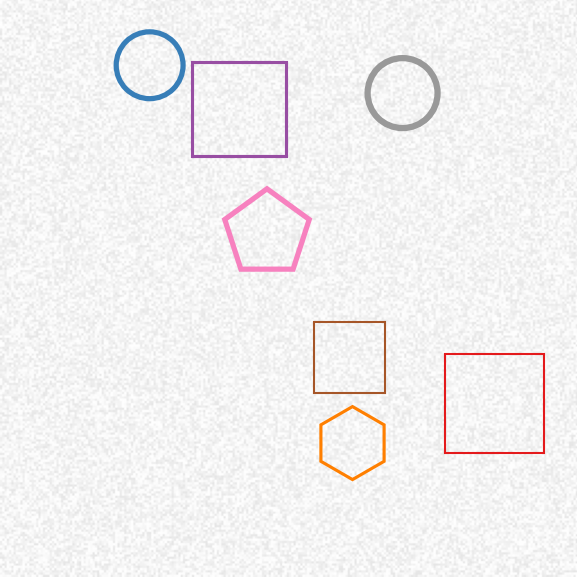[{"shape": "square", "thickness": 1, "radius": 0.43, "center": [0.856, 0.301]}, {"shape": "circle", "thickness": 2.5, "radius": 0.29, "center": [0.259, 0.886]}, {"shape": "square", "thickness": 1.5, "radius": 0.41, "center": [0.414, 0.81]}, {"shape": "hexagon", "thickness": 1.5, "radius": 0.32, "center": [0.61, 0.232]}, {"shape": "square", "thickness": 1, "radius": 0.31, "center": [0.605, 0.38]}, {"shape": "pentagon", "thickness": 2.5, "radius": 0.38, "center": [0.462, 0.595]}, {"shape": "circle", "thickness": 3, "radius": 0.3, "center": [0.697, 0.838]}]